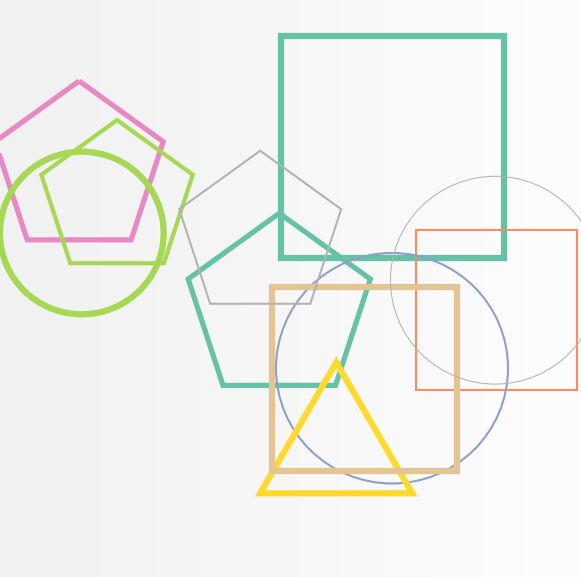[{"shape": "square", "thickness": 3, "radius": 0.96, "center": [0.676, 0.744]}, {"shape": "pentagon", "thickness": 2.5, "radius": 0.82, "center": [0.48, 0.465]}, {"shape": "square", "thickness": 1, "radius": 0.69, "center": [0.854, 0.463]}, {"shape": "circle", "thickness": 1, "radius": 1.0, "center": [0.674, 0.361]}, {"shape": "pentagon", "thickness": 2.5, "radius": 0.76, "center": [0.136, 0.707]}, {"shape": "circle", "thickness": 3, "radius": 0.7, "center": [0.141, 0.596]}, {"shape": "pentagon", "thickness": 2, "radius": 0.68, "center": [0.201, 0.654]}, {"shape": "triangle", "thickness": 3, "radius": 0.76, "center": [0.578, 0.22]}, {"shape": "square", "thickness": 3, "radius": 0.8, "center": [0.628, 0.343]}, {"shape": "pentagon", "thickness": 1, "radius": 0.73, "center": [0.448, 0.592]}, {"shape": "circle", "thickness": 0.5, "radius": 0.9, "center": [0.852, 0.514]}]